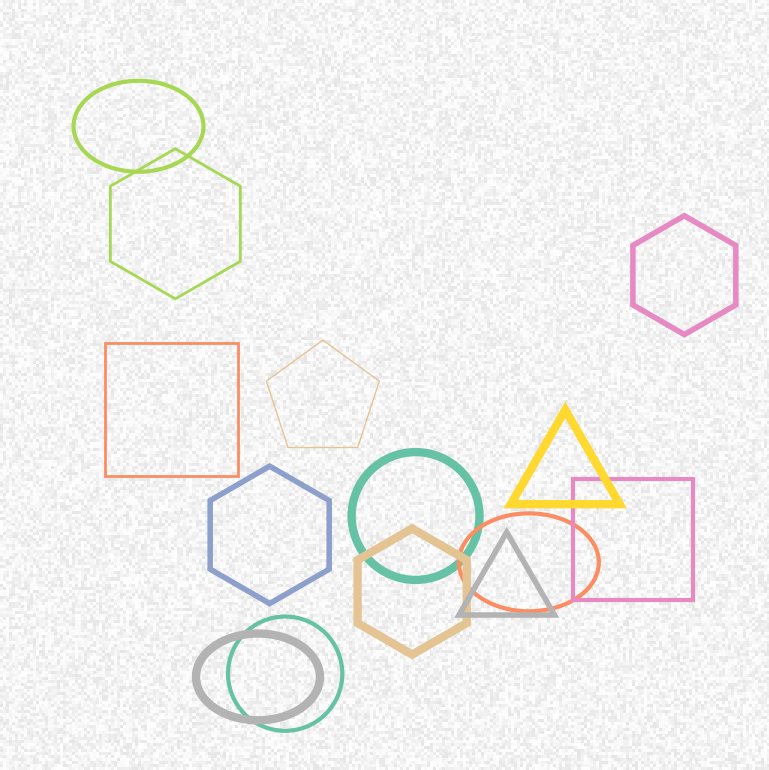[{"shape": "circle", "thickness": 1.5, "radius": 0.37, "center": [0.37, 0.125]}, {"shape": "circle", "thickness": 3, "radius": 0.42, "center": [0.54, 0.33]}, {"shape": "oval", "thickness": 1.5, "radius": 0.45, "center": [0.687, 0.27]}, {"shape": "square", "thickness": 1, "radius": 0.43, "center": [0.222, 0.469]}, {"shape": "hexagon", "thickness": 2, "radius": 0.45, "center": [0.35, 0.305]}, {"shape": "square", "thickness": 1.5, "radius": 0.39, "center": [0.822, 0.3]}, {"shape": "hexagon", "thickness": 2, "radius": 0.39, "center": [0.889, 0.643]}, {"shape": "hexagon", "thickness": 1, "radius": 0.49, "center": [0.228, 0.709]}, {"shape": "oval", "thickness": 1.5, "radius": 0.42, "center": [0.18, 0.836]}, {"shape": "triangle", "thickness": 3, "radius": 0.41, "center": [0.734, 0.386]}, {"shape": "hexagon", "thickness": 3, "radius": 0.41, "center": [0.535, 0.232]}, {"shape": "pentagon", "thickness": 0.5, "radius": 0.39, "center": [0.419, 0.481]}, {"shape": "triangle", "thickness": 2, "radius": 0.36, "center": [0.658, 0.237]}, {"shape": "oval", "thickness": 3, "radius": 0.4, "center": [0.335, 0.121]}]